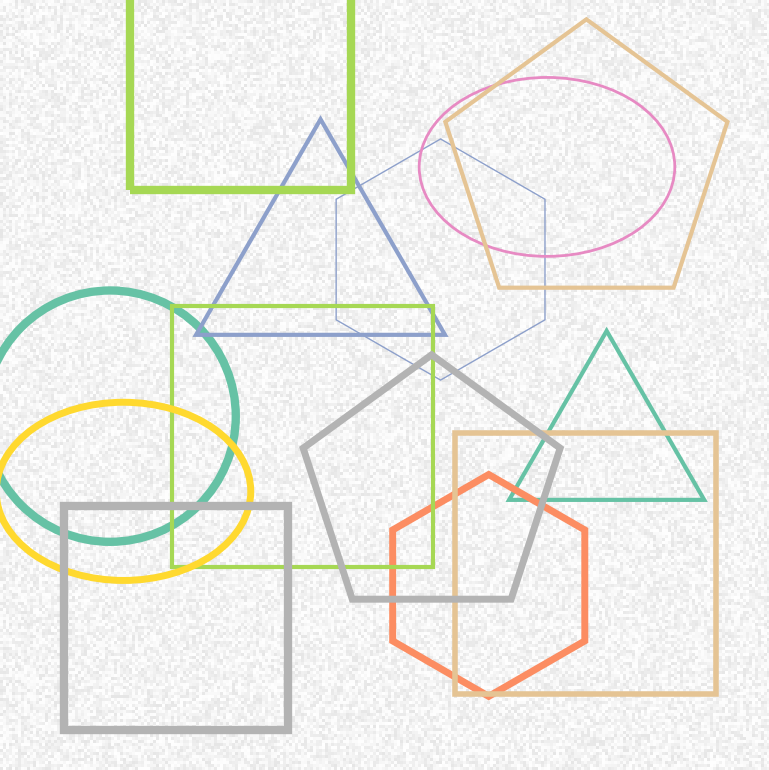[{"shape": "circle", "thickness": 3, "radius": 0.82, "center": [0.143, 0.46]}, {"shape": "triangle", "thickness": 1.5, "radius": 0.73, "center": [0.788, 0.424]}, {"shape": "hexagon", "thickness": 2.5, "radius": 0.72, "center": [0.635, 0.24]}, {"shape": "hexagon", "thickness": 0.5, "radius": 0.78, "center": [0.572, 0.663]}, {"shape": "triangle", "thickness": 1.5, "radius": 0.93, "center": [0.416, 0.658]}, {"shape": "oval", "thickness": 1, "radius": 0.83, "center": [0.71, 0.783]}, {"shape": "square", "thickness": 1.5, "radius": 0.85, "center": [0.393, 0.433]}, {"shape": "square", "thickness": 3, "radius": 0.72, "center": [0.313, 0.897]}, {"shape": "oval", "thickness": 2.5, "radius": 0.83, "center": [0.16, 0.362]}, {"shape": "pentagon", "thickness": 1.5, "radius": 0.96, "center": [0.762, 0.782]}, {"shape": "square", "thickness": 2, "radius": 0.85, "center": [0.761, 0.268]}, {"shape": "square", "thickness": 3, "radius": 0.73, "center": [0.229, 0.197]}, {"shape": "pentagon", "thickness": 2.5, "radius": 0.88, "center": [0.561, 0.364]}]